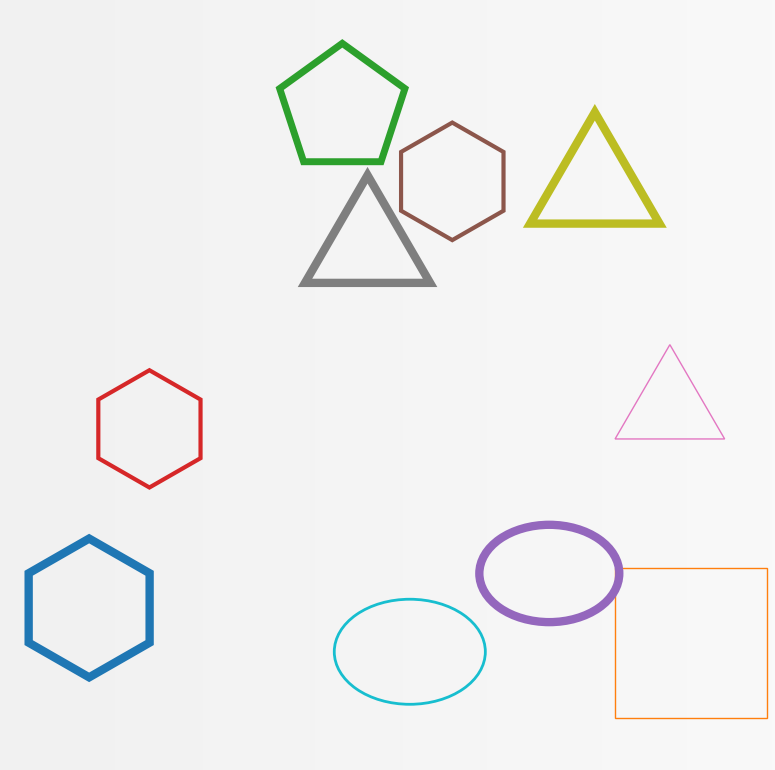[{"shape": "hexagon", "thickness": 3, "radius": 0.45, "center": [0.115, 0.21]}, {"shape": "square", "thickness": 0.5, "radius": 0.49, "center": [0.891, 0.165]}, {"shape": "pentagon", "thickness": 2.5, "radius": 0.42, "center": [0.442, 0.859]}, {"shape": "hexagon", "thickness": 1.5, "radius": 0.38, "center": [0.193, 0.443]}, {"shape": "oval", "thickness": 3, "radius": 0.45, "center": [0.709, 0.255]}, {"shape": "hexagon", "thickness": 1.5, "radius": 0.38, "center": [0.584, 0.764]}, {"shape": "triangle", "thickness": 0.5, "radius": 0.41, "center": [0.864, 0.471]}, {"shape": "triangle", "thickness": 3, "radius": 0.47, "center": [0.474, 0.679]}, {"shape": "triangle", "thickness": 3, "radius": 0.48, "center": [0.768, 0.758]}, {"shape": "oval", "thickness": 1, "radius": 0.49, "center": [0.529, 0.154]}]